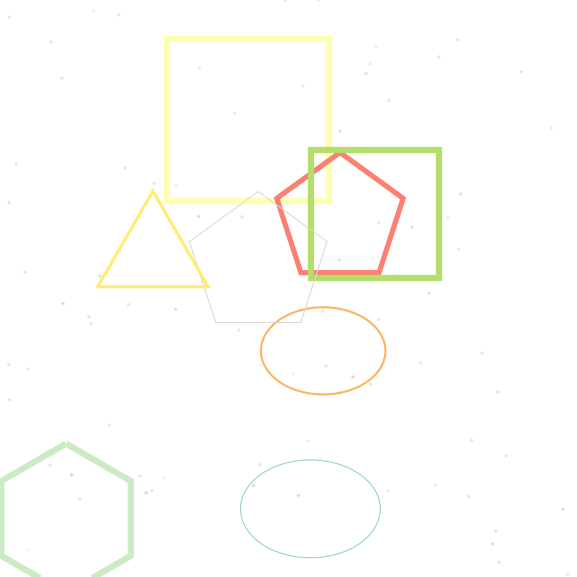[{"shape": "oval", "thickness": 0.5, "radius": 0.61, "center": [0.537, 0.118]}, {"shape": "square", "thickness": 3, "radius": 0.7, "center": [0.429, 0.792]}, {"shape": "pentagon", "thickness": 2.5, "radius": 0.58, "center": [0.589, 0.62]}, {"shape": "oval", "thickness": 1, "radius": 0.54, "center": [0.56, 0.392]}, {"shape": "square", "thickness": 3, "radius": 0.55, "center": [0.65, 0.629]}, {"shape": "pentagon", "thickness": 0.5, "radius": 0.63, "center": [0.447, 0.542]}, {"shape": "hexagon", "thickness": 3, "radius": 0.65, "center": [0.114, 0.101]}, {"shape": "triangle", "thickness": 1.5, "radius": 0.55, "center": [0.265, 0.558]}]